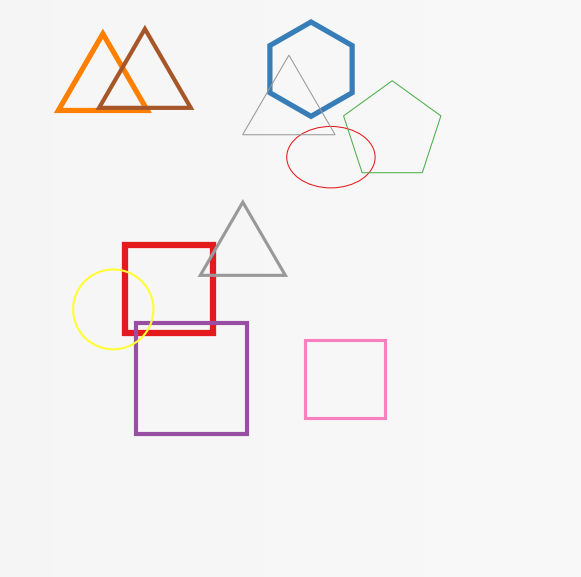[{"shape": "oval", "thickness": 0.5, "radius": 0.38, "center": [0.569, 0.727]}, {"shape": "square", "thickness": 3, "radius": 0.38, "center": [0.291, 0.499]}, {"shape": "hexagon", "thickness": 2.5, "radius": 0.41, "center": [0.535, 0.879]}, {"shape": "pentagon", "thickness": 0.5, "radius": 0.44, "center": [0.675, 0.771]}, {"shape": "square", "thickness": 2, "radius": 0.48, "center": [0.329, 0.343]}, {"shape": "triangle", "thickness": 2.5, "radius": 0.44, "center": [0.177, 0.852]}, {"shape": "circle", "thickness": 1, "radius": 0.35, "center": [0.195, 0.463]}, {"shape": "triangle", "thickness": 2, "radius": 0.46, "center": [0.249, 0.858]}, {"shape": "square", "thickness": 1.5, "radius": 0.34, "center": [0.594, 0.343]}, {"shape": "triangle", "thickness": 0.5, "radius": 0.46, "center": [0.497, 0.812]}, {"shape": "triangle", "thickness": 1.5, "radius": 0.42, "center": [0.418, 0.565]}]